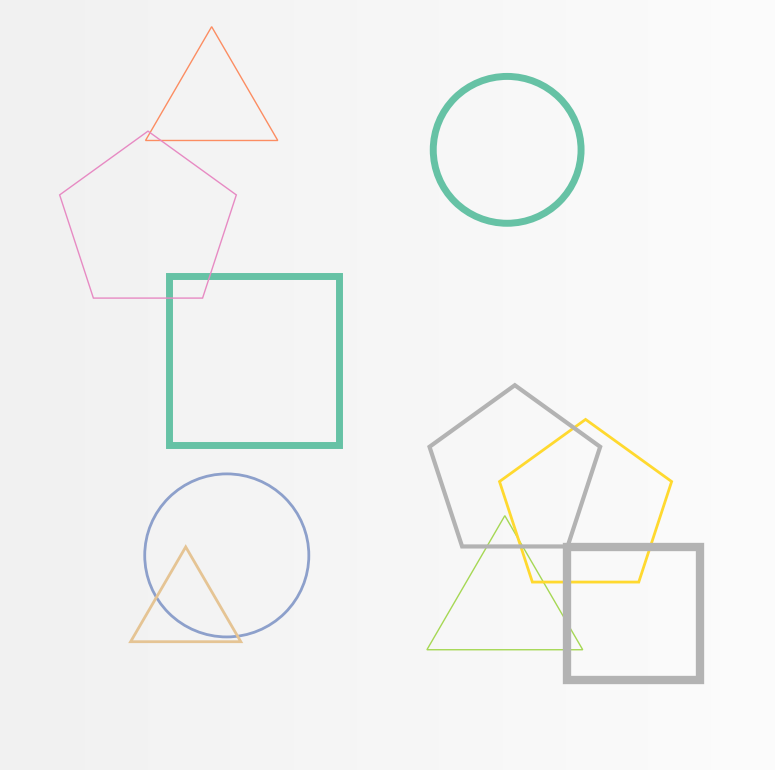[{"shape": "square", "thickness": 2.5, "radius": 0.55, "center": [0.328, 0.532]}, {"shape": "circle", "thickness": 2.5, "radius": 0.48, "center": [0.654, 0.805]}, {"shape": "triangle", "thickness": 0.5, "radius": 0.49, "center": [0.273, 0.867]}, {"shape": "circle", "thickness": 1, "radius": 0.53, "center": [0.293, 0.279]}, {"shape": "pentagon", "thickness": 0.5, "radius": 0.6, "center": [0.191, 0.71]}, {"shape": "triangle", "thickness": 0.5, "radius": 0.58, "center": [0.651, 0.214]}, {"shape": "pentagon", "thickness": 1, "radius": 0.58, "center": [0.756, 0.339]}, {"shape": "triangle", "thickness": 1, "radius": 0.41, "center": [0.24, 0.208]}, {"shape": "square", "thickness": 3, "radius": 0.43, "center": [0.817, 0.203]}, {"shape": "pentagon", "thickness": 1.5, "radius": 0.58, "center": [0.664, 0.384]}]